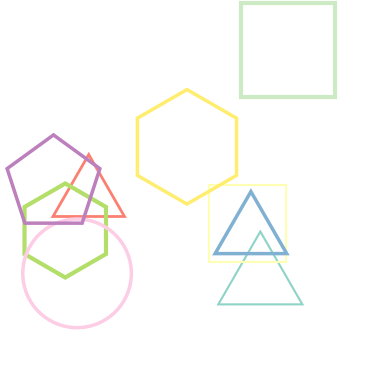[{"shape": "triangle", "thickness": 1.5, "radius": 0.63, "center": [0.676, 0.272]}, {"shape": "square", "thickness": 1.5, "radius": 0.5, "center": [0.642, 0.419]}, {"shape": "triangle", "thickness": 2, "radius": 0.54, "center": [0.23, 0.491]}, {"shape": "triangle", "thickness": 2.5, "radius": 0.54, "center": [0.652, 0.395]}, {"shape": "hexagon", "thickness": 3, "radius": 0.61, "center": [0.169, 0.401]}, {"shape": "circle", "thickness": 2.5, "radius": 0.71, "center": [0.2, 0.29]}, {"shape": "pentagon", "thickness": 2.5, "radius": 0.63, "center": [0.139, 0.523]}, {"shape": "square", "thickness": 3, "radius": 0.61, "center": [0.747, 0.869]}, {"shape": "hexagon", "thickness": 2.5, "radius": 0.74, "center": [0.486, 0.619]}]